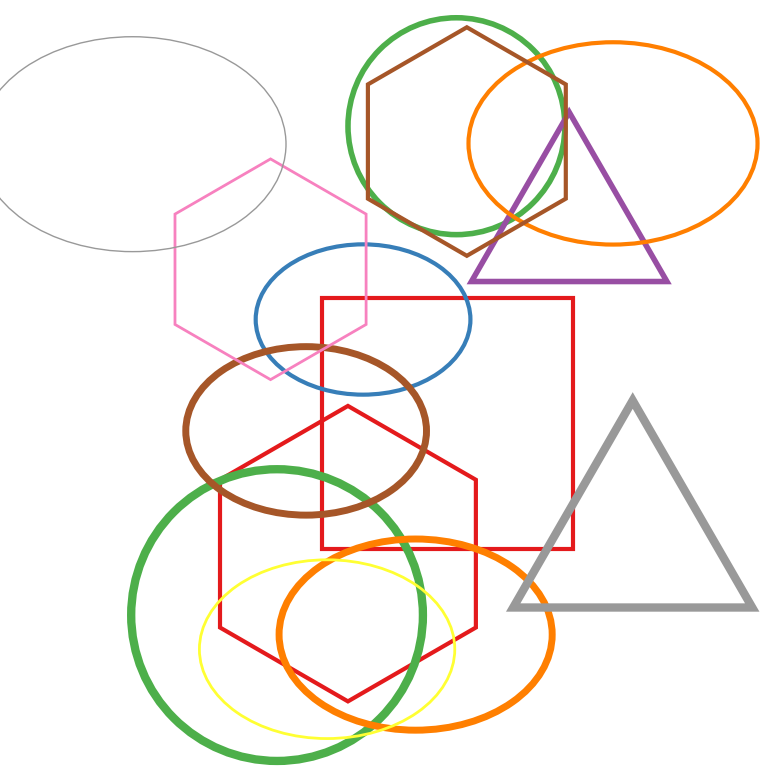[{"shape": "hexagon", "thickness": 1.5, "radius": 0.96, "center": [0.452, 0.281]}, {"shape": "square", "thickness": 1.5, "radius": 0.82, "center": [0.581, 0.45]}, {"shape": "oval", "thickness": 1.5, "radius": 0.7, "center": [0.472, 0.585]}, {"shape": "circle", "thickness": 3, "radius": 0.95, "center": [0.36, 0.201]}, {"shape": "circle", "thickness": 2, "radius": 0.7, "center": [0.593, 0.836]}, {"shape": "triangle", "thickness": 2, "radius": 0.73, "center": [0.739, 0.708]}, {"shape": "oval", "thickness": 2.5, "radius": 0.89, "center": [0.54, 0.176]}, {"shape": "oval", "thickness": 1.5, "radius": 0.94, "center": [0.796, 0.814]}, {"shape": "oval", "thickness": 1, "radius": 0.83, "center": [0.425, 0.157]}, {"shape": "hexagon", "thickness": 1.5, "radius": 0.74, "center": [0.606, 0.816]}, {"shape": "oval", "thickness": 2.5, "radius": 0.78, "center": [0.398, 0.44]}, {"shape": "hexagon", "thickness": 1, "radius": 0.72, "center": [0.351, 0.65]}, {"shape": "triangle", "thickness": 3, "radius": 0.9, "center": [0.822, 0.301]}, {"shape": "oval", "thickness": 0.5, "radius": 1.0, "center": [0.172, 0.813]}]